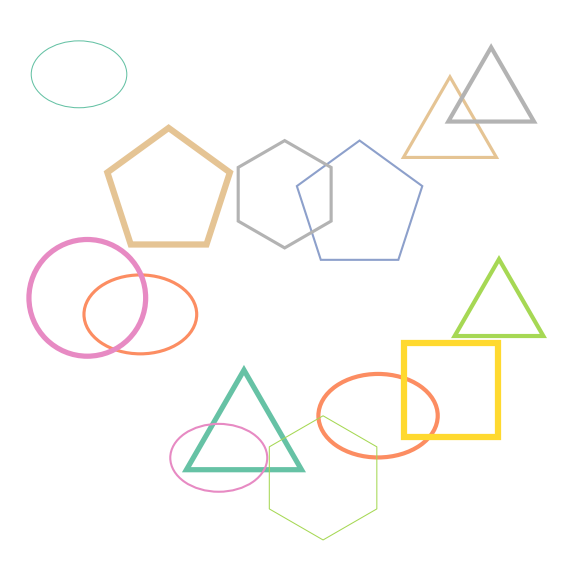[{"shape": "oval", "thickness": 0.5, "radius": 0.41, "center": [0.137, 0.87]}, {"shape": "triangle", "thickness": 2.5, "radius": 0.57, "center": [0.422, 0.243]}, {"shape": "oval", "thickness": 2, "radius": 0.52, "center": [0.655, 0.279]}, {"shape": "oval", "thickness": 1.5, "radius": 0.49, "center": [0.243, 0.455]}, {"shape": "pentagon", "thickness": 1, "radius": 0.57, "center": [0.623, 0.642]}, {"shape": "oval", "thickness": 1, "radius": 0.42, "center": [0.379, 0.206]}, {"shape": "circle", "thickness": 2.5, "radius": 0.51, "center": [0.151, 0.483]}, {"shape": "hexagon", "thickness": 0.5, "radius": 0.54, "center": [0.559, 0.172]}, {"shape": "triangle", "thickness": 2, "radius": 0.44, "center": [0.864, 0.462]}, {"shape": "square", "thickness": 3, "radius": 0.41, "center": [0.781, 0.324]}, {"shape": "pentagon", "thickness": 3, "radius": 0.56, "center": [0.292, 0.666]}, {"shape": "triangle", "thickness": 1.5, "radius": 0.46, "center": [0.779, 0.773]}, {"shape": "hexagon", "thickness": 1.5, "radius": 0.46, "center": [0.493, 0.663]}, {"shape": "triangle", "thickness": 2, "radius": 0.43, "center": [0.85, 0.831]}]